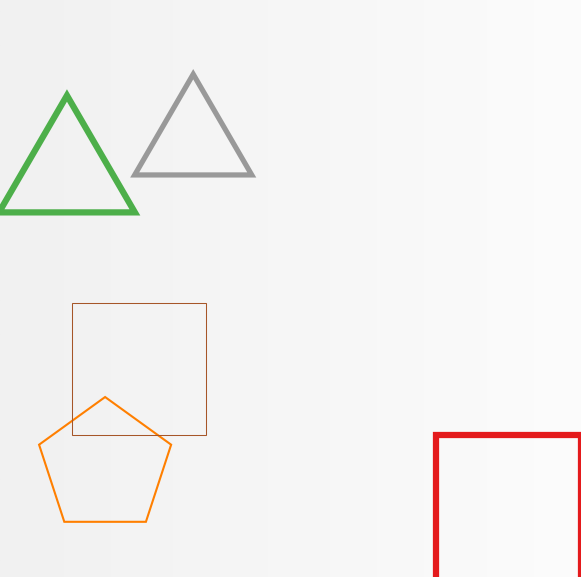[{"shape": "square", "thickness": 3, "radius": 0.62, "center": [0.875, 0.122]}, {"shape": "triangle", "thickness": 3, "radius": 0.67, "center": [0.115, 0.699]}, {"shape": "pentagon", "thickness": 1, "radius": 0.6, "center": [0.181, 0.192]}, {"shape": "square", "thickness": 0.5, "radius": 0.57, "center": [0.239, 0.36]}, {"shape": "triangle", "thickness": 2.5, "radius": 0.58, "center": [0.332, 0.754]}]